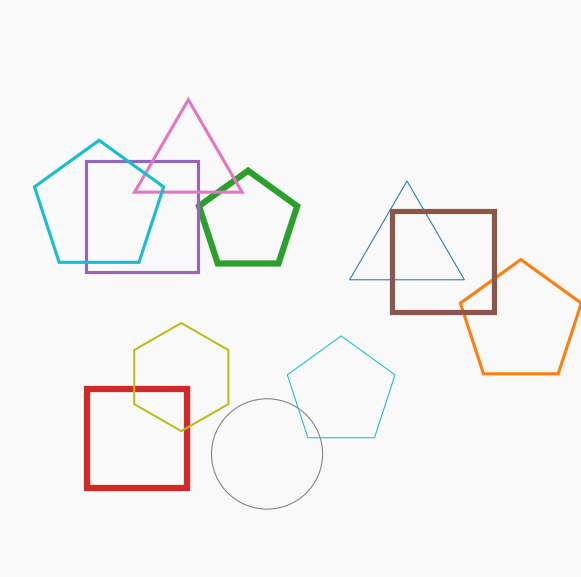[{"shape": "triangle", "thickness": 0.5, "radius": 0.57, "center": [0.7, 0.572]}, {"shape": "pentagon", "thickness": 1.5, "radius": 0.55, "center": [0.896, 0.44]}, {"shape": "pentagon", "thickness": 3, "radius": 0.44, "center": [0.427, 0.615]}, {"shape": "square", "thickness": 3, "radius": 0.43, "center": [0.236, 0.24]}, {"shape": "square", "thickness": 1.5, "radius": 0.48, "center": [0.244, 0.624]}, {"shape": "square", "thickness": 2.5, "radius": 0.44, "center": [0.763, 0.546]}, {"shape": "triangle", "thickness": 1.5, "radius": 0.53, "center": [0.324, 0.72]}, {"shape": "circle", "thickness": 0.5, "radius": 0.48, "center": [0.459, 0.213]}, {"shape": "hexagon", "thickness": 1, "radius": 0.47, "center": [0.312, 0.346]}, {"shape": "pentagon", "thickness": 0.5, "radius": 0.49, "center": [0.587, 0.32]}, {"shape": "pentagon", "thickness": 1.5, "radius": 0.58, "center": [0.17, 0.639]}]